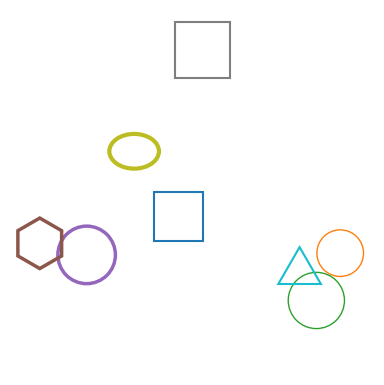[{"shape": "square", "thickness": 1.5, "radius": 0.32, "center": [0.463, 0.438]}, {"shape": "circle", "thickness": 1, "radius": 0.3, "center": [0.884, 0.342]}, {"shape": "circle", "thickness": 1, "radius": 0.37, "center": [0.822, 0.22]}, {"shape": "circle", "thickness": 2.5, "radius": 0.37, "center": [0.225, 0.338]}, {"shape": "hexagon", "thickness": 2.5, "radius": 0.33, "center": [0.103, 0.368]}, {"shape": "square", "thickness": 1.5, "radius": 0.36, "center": [0.526, 0.869]}, {"shape": "oval", "thickness": 3, "radius": 0.32, "center": [0.348, 0.607]}, {"shape": "triangle", "thickness": 1.5, "radius": 0.32, "center": [0.778, 0.294]}]